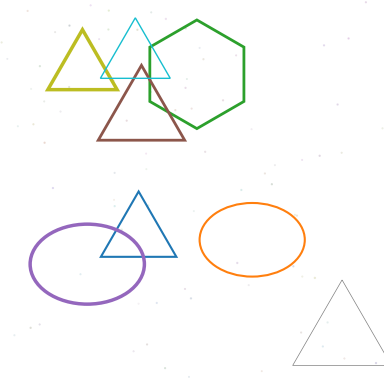[{"shape": "triangle", "thickness": 1.5, "radius": 0.57, "center": [0.36, 0.39]}, {"shape": "oval", "thickness": 1.5, "radius": 0.68, "center": [0.655, 0.377]}, {"shape": "hexagon", "thickness": 2, "radius": 0.71, "center": [0.511, 0.807]}, {"shape": "oval", "thickness": 2.5, "radius": 0.74, "center": [0.227, 0.314]}, {"shape": "triangle", "thickness": 2, "radius": 0.65, "center": [0.367, 0.701]}, {"shape": "triangle", "thickness": 0.5, "radius": 0.74, "center": [0.888, 0.125]}, {"shape": "triangle", "thickness": 2.5, "radius": 0.52, "center": [0.214, 0.819]}, {"shape": "triangle", "thickness": 1, "radius": 0.52, "center": [0.351, 0.849]}]